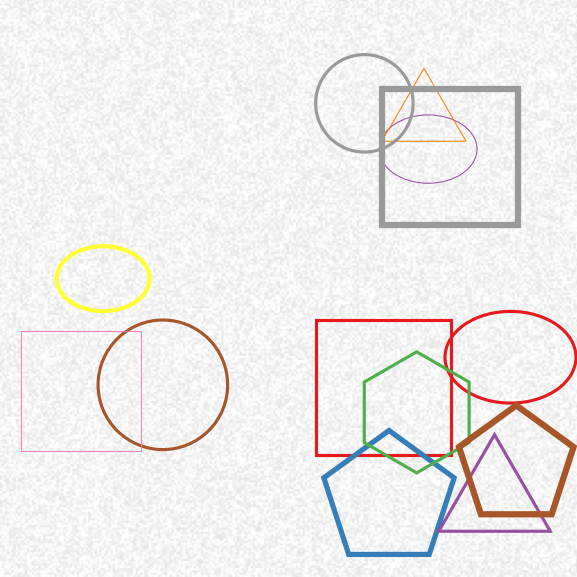[{"shape": "square", "thickness": 1.5, "radius": 0.59, "center": [0.664, 0.328]}, {"shape": "oval", "thickness": 1.5, "radius": 0.57, "center": [0.884, 0.381]}, {"shape": "pentagon", "thickness": 2.5, "radius": 0.59, "center": [0.674, 0.135]}, {"shape": "hexagon", "thickness": 1.5, "radius": 0.52, "center": [0.722, 0.285]}, {"shape": "triangle", "thickness": 1.5, "radius": 0.56, "center": [0.856, 0.135]}, {"shape": "oval", "thickness": 0.5, "radius": 0.42, "center": [0.741, 0.741]}, {"shape": "triangle", "thickness": 0.5, "radius": 0.42, "center": [0.734, 0.797]}, {"shape": "oval", "thickness": 2, "radius": 0.4, "center": [0.179, 0.517]}, {"shape": "pentagon", "thickness": 3, "radius": 0.52, "center": [0.894, 0.193]}, {"shape": "circle", "thickness": 1.5, "radius": 0.56, "center": [0.282, 0.333]}, {"shape": "square", "thickness": 0.5, "radius": 0.52, "center": [0.14, 0.321]}, {"shape": "square", "thickness": 3, "radius": 0.59, "center": [0.78, 0.728]}, {"shape": "circle", "thickness": 1.5, "radius": 0.42, "center": [0.631, 0.82]}]